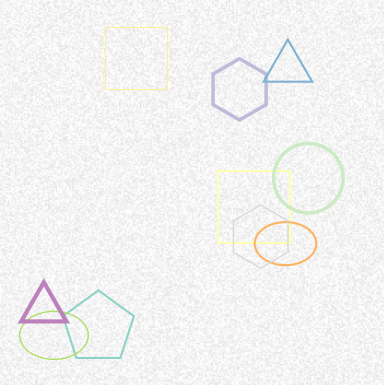[{"shape": "pentagon", "thickness": 1.5, "radius": 0.48, "center": [0.256, 0.149]}, {"shape": "square", "thickness": 1.5, "radius": 0.47, "center": [0.66, 0.462]}, {"shape": "hexagon", "thickness": 2.5, "radius": 0.4, "center": [0.622, 0.768]}, {"shape": "triangle", "thickness": 1.5, "radius": 0.36, "center": [0.748, 0.824]}, {"shape": "oval", "thickness": 1.5, "radius": 0.4, "center": [0.742, 0.367]}, {"shape": "oval", "thickness": 1, "radius": 0.45, "center": [0.14, 0.129]}, {"shape": "hexagon", "thickness": 1, "radius": 0.41, "center": [0.677, 0.385]}, {"shape": "triangle", "thickness": 3, "radius": 0.34, "center": [0.114, 0.199]}, {"shape": "circle", "thickness": 2.5, "radius": 0.45, "center": [0.801, 0.537]}, {"shape": "square", "thickness": 0.5, "radius": 0.4, "center": [0.354, 0.85]}]